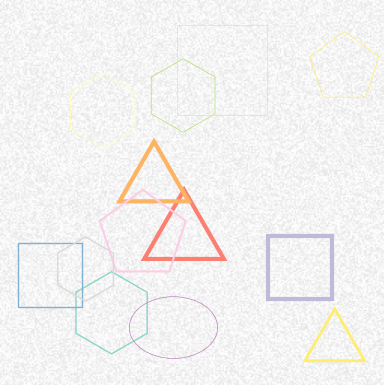[{"shape": "hexagon", "thickness": 1, "radius": 0.53, "center": [0.29, 0.188]}, {"shape": "hexagon", "thickness": 0.5, "radius": 0.48, "center": [0.267, 0.712]}, {"shape": "square", "thickness": 3, "radius": 0.41, "center": [0.779, 0.305]}, {"shape": "triangle", "thickness": 3, "radius": 0.6, "center": [0.478, 0.387]}, {"shape": "square", "thickness": 1, "radius": 0.42, "center": [0.131, 0.286]}, {"shape": "triangle", "thickness": 3, "radius": 0.52, "center": [0.4, 0.529]}, {"shape": "hexagon", "thickness": 0.5, "radius": 0.48, "center": [0.476, 0.752]}, {"shape": "pentagon", "thickness": 1.5, "radius": 0.59, "center": [0.371, 0.39]}, {"shape": "hexagon", "thickness": 1, "radius": 0.42, "center": [0.222, 0.301]}, {"shape": "oval", "thickness": 0.5, "radius": 0.57, "center": [0.451, 0.149]}, {"shape": "square", "thickness": 0.5, "radius": 0.58, "center": [0.576, 0.819]}, {"shape": "pentagon", "thickness": 0.5, "radius": 0.47, "center": [0.895, 0.824]}, {"shape": "triangle", "thickness": 2, "radius": 0.45, "center": [0.869, 0.108]}]